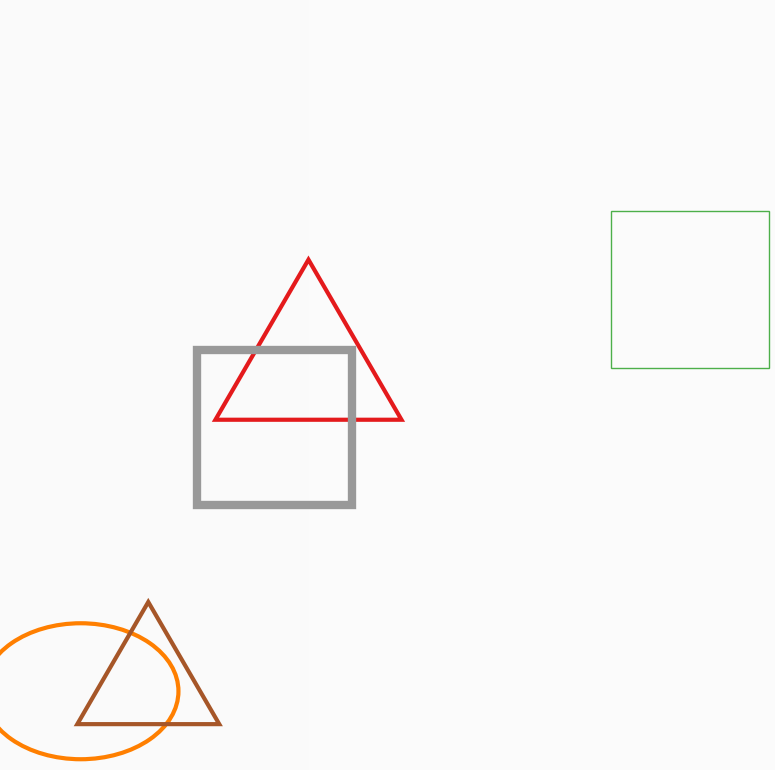[{"shape": "triangle", "thickness": 1.5, "radius": 0.69, "center": [0.398, 0.524]}, {"shape": "square", "thickness": 0.5, "radius": 0.51, "center": [0.89, 0.624]}, {"shape": "oval", "thickness": 1.5, "radius": 0.63, "center": [0.104, 0.102]}, {"shape": "triangle", "thickness": 1.5, "radius": 0.53, "center": [0.191, 0.112]}, {"shape": "square", "thickness": 3, "radius": 0.5, "center": [0.354, 0.444]}]